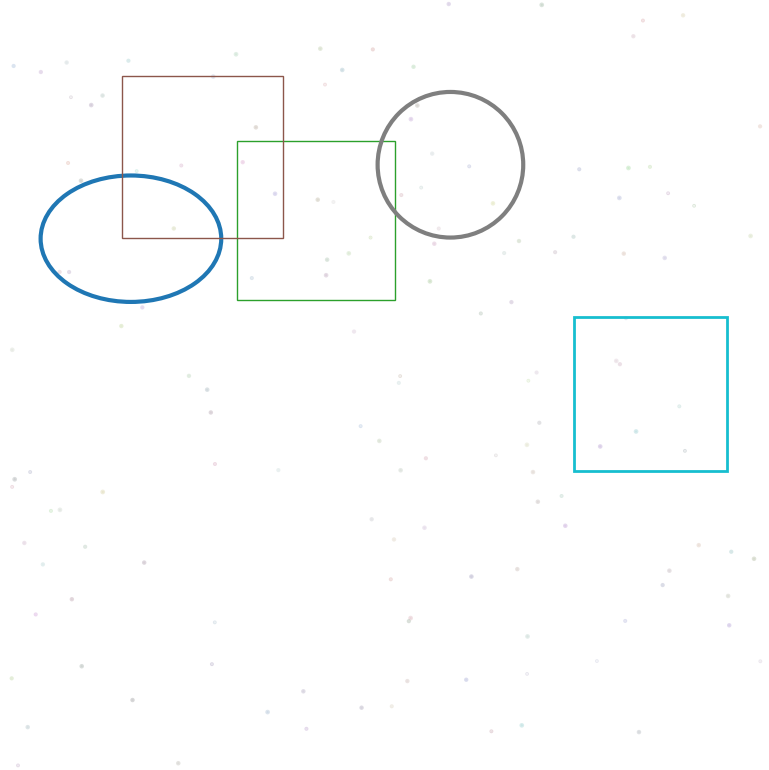[{"shape": "oval", "thickness": 1.5, "radius": 0.59, "center": [0.17, 0.69]}, {"shape": "square", "thickness": 0.5, "radius": 0.52, "center": [0.41, 0.714]}, {"shape": "square", "thickness": 0.5, "radius": 0.52, "center": [0.263, 0.796]}, {"shape": "circle", "thickness": 1.5, "radius": 0.47, "center": [0.585, 0.786]}, {"shape": "square", "thickness": 1, "radius": 0.5, "center": [0.845, 0.488]}]